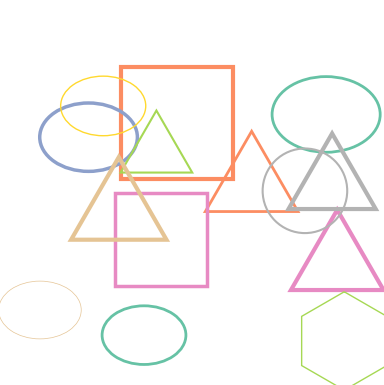[{"shape": "oval", "thickness": 2, "radius": 0.7, "center": [0.847, 0.703]}, {"shape": "oval", "thickness": 2, "radius": 0.54, "center": [0.374, 0.13]}, {"shape": "square", "thickness": 3, "radius": 0.72, "center": [0.46, 0.681]}, {"shape": "triangle", "thickness": 2, "radius": 0.69, "center": [0.654, 0.52]}, {"shape": "oval", "thickness": 2.5, "radius": 0.63, "center": [0.23, 0.644]}, {"shape": "triangle", "thickness": 3, "radius": 0.69, "center": [0.876, 0.316]}, {"shape": "square", "thickness": 2.5, "radius": 0.6, "center": [0.418, 0.378]}, {"shape": "triangle", "thickness": 1.5, "radius": 0.54, "center": [0.406, 0.605]}, {"shape": "hexagon", "thickness": 1, "radius": 0.64, "center": [0.894, 0.114]}, {"shape": "oval", "thickness": 1, "radius": 0.55, "center": [0.268, 0.725]}, {"shape": "triangle", "thickness": 3, "radius": 0.71, "center": [0.309, 0.449]}, {"shape": "oval", "thickness": 0.5, "radius": 0.54, "center": [0.104, 0.195]}, {"shape": "circle", "thickness": 1.5, "radius": 0.55, "center": [0.792, 0.504]}, {"shape": "triangle", "thickness": 3, "radius": 0.65, "center": [0.863, 0.522]}]